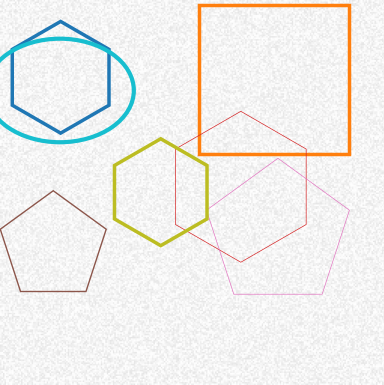[{"shape": "hexagon", "thickness": 2.5, "radius": 0.73, "center": [0.157, 0.799]}, {"shape": "square", "thickness": 2.5, "radius": 0.97, "center": [0.711, 0.793]}, {"shape": "hexagon", "thickness": 0.5, "radius": 0.98, "center": [0.625, 0.515]}, {"shape": "pentagon", "thickness": 1, "radius": 0.72, "center": [0.138, 0.36]}, {"shape": "pentagon", "thickness": 0.5, "radius": 0.98, "center": [0.722, 0.394]}, {"shape": "hexagon", "thickness": 2.5, "radius": 0.69, "center": [0.418, 0.501]}, {"shape": "oval", "thickness": 3, "radius": 0.96, "center": [0.156, 0.765]}]